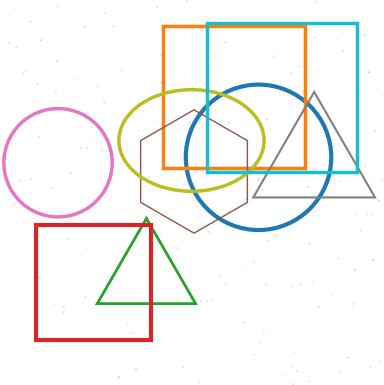[{"shape": "circle", "thickness": 3, "radius": 0.94, "center": [0.671, 0.591]}, {"shape": "square", "thickness": 2.5, "radius": 0.92, "center": [0.607, 0.748]}, {"shape": "triangle", "thickness": 2, "radius": 0.74, "center": [0.38, 0.285]}, {"shape": "square", "thickness": 3, "radius": 0.74, "center": [0.243, 0.266]}, {"shape": "hexagon", "thickness": 1, "radius": 0.8, "center": [0.504, 0.555]}, {"shape": "circle", "thickness": 2.5, "radius": 0.7, "center": [0.151, 0.577]}, {"shape": "triangle", "thickness": 1.5, "radius": 0.91, "center": [0.816, 0.579]}, {"shape": "oval", "thickness": 2.5, "radius": 0.94, "center": [0.497, 0.635]}, {"shape": "square", "thickness": 2.5, "radius": 0.97, "center": [0.733, 0.746]}]